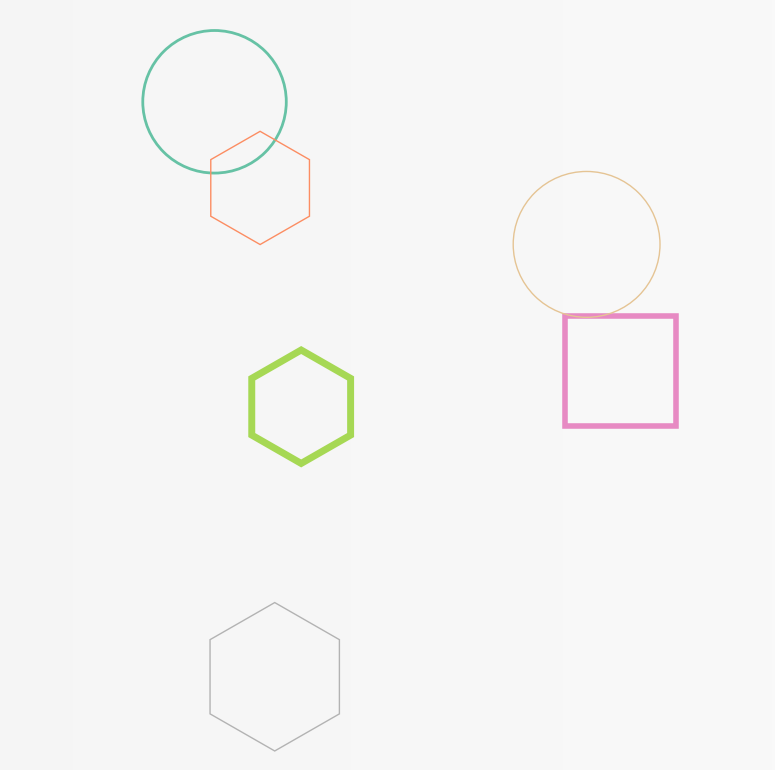[{"shape": "circle", "thickness": 1, "radius": 0.46, "center": [0.277, 0.868]}, {"shape": "hexagon", "thickness": 0.5, "radius": 0.37, "center": [0.336, 0.756]}, {"shape": "square", "thickness": 2, "radius": 0.36, "center": [0.801, 0.519]}, {"shape": "hexagon", "thickness": 2.5, "radius": 0.37, "center": [0.389, 0.472]}, {"shape": "circle", "thickness": 0.5, "radius": 0.47, "center": [0.757, 0.683]}, {"shape": "hexagon", "thickness": 0.5, "radius": 0.48, "center": [0.354, 0.121]}]